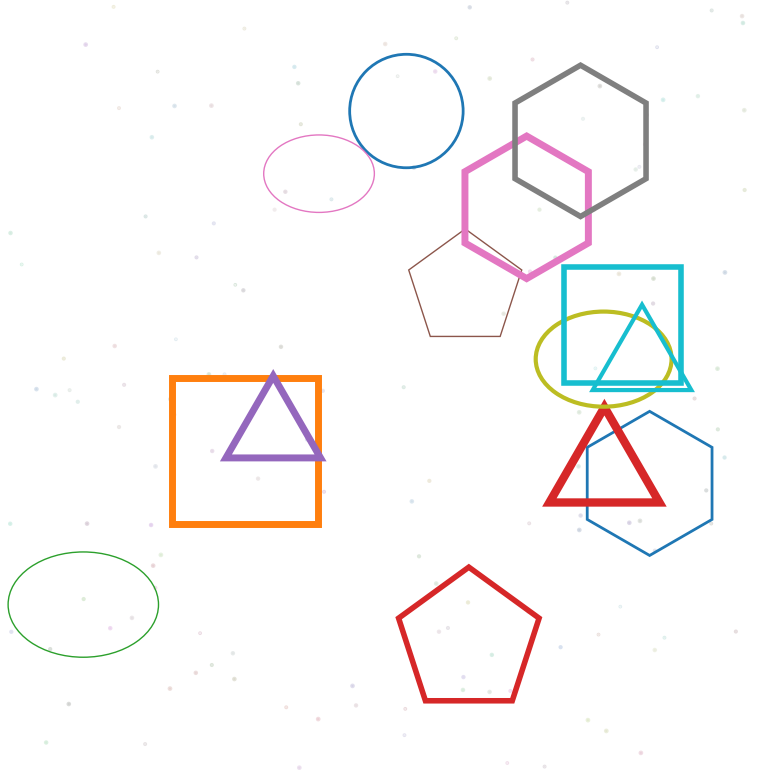[{"shape": "hexagon", "thickness": 1, "radius": 0.47, "center": [0.844, 0.372]}, {"shape": "circle", "thickness": 1, "radius": 0.37, "center": [0.528, 0.856]}, {"shape": "square", "thickness": 2.5, "radius": 0.47, "center": [0.319, 0.414]}, {"shape": "oval", "thickness": 0.5, "radius": 0.49, "center": [0.108, 0.215]}, {"shape": "pentagon", "thickness": 2, "radius": 0.48, "center": [0.609, 0.168]}, {"shape": "triangle", "thickness": 3, "radius": 0.41, "center": [0.785, 0.389]}, {"shape": "triangle", "thickness": 2.5, "radius": 0.35, "center": [0.355, 0.441]}, {"shape": "pentagon", "thickness": 0.5, "radius": 0.39, "center": [0.604, 0.626]}, {"shape": "oval", "thickness": 0.5, "radius": 0.36, "center": [0.414, 0.774]}, {"shape": "hexagon", "thickness": 2.5, "radius": 0.46, "center": [0.684, 0.731]}, {"shape": "hexagon", "thickness": 2, "radius": 0.49, "center": [0.754, 0.817]}, {"shape": "oval", "thickness": 1.5, "radius": 0.44, "center": [0.784, 0.534]}, {"shape": "square", "thickness": 2, "radius": 0.38, "center": [0.808, 0.578]}, {"shape": "triangle", "thickness": 1.5, "radius": 0.37, "center": [0.834, 0.53]}]